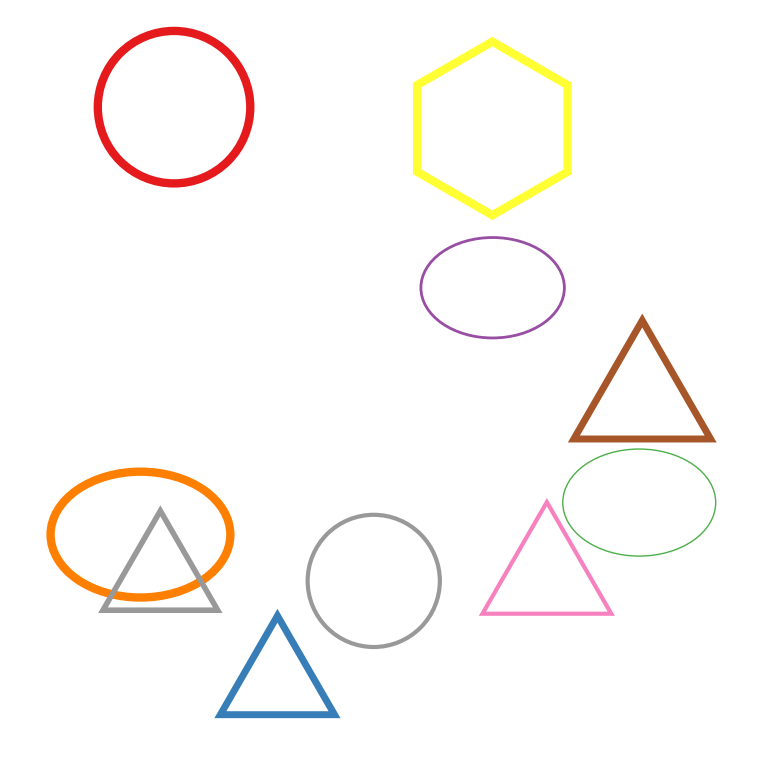[{"shape": "circle", "thickness": 3, "radius": 0.5, "center": [0.226, 0.861]}, {"shape": "triangle", "thickness": 2.5, "radius": 0.43, "center": [0.36, 0.115]}, {"shape": "oval", "thickness": 0.5, "radius": 0.5, "center": [0.83, 0.347]}, {"shape": "oval", "thickness": 1, "radius": 0.47, "center": [0.64, 0.626]}, {"shape": "oval", "thickness": 3, "radius": 0.58, "center": [0.182, 0.306]}, {"shape": "hexagon", "thickness": 3, "radius": 0.56, "center": [0.639, 0.833]}, {"shape": "triangle", "thickness": 2.5, "radius": 0.51, "center": [0.834, 0.481]}, {"shape": "triangle", "thickness": 1.5, "radius": 0.48, "center": [0.71, 0.251]}, {"shape": "circle", "thickness": 1.5, "radius": 0.43, "center": [0.485, 0.246]}, {"shape": "triangle", "thickness": 2, "radius": 0.43, "center": [0.208, 0.251]}]